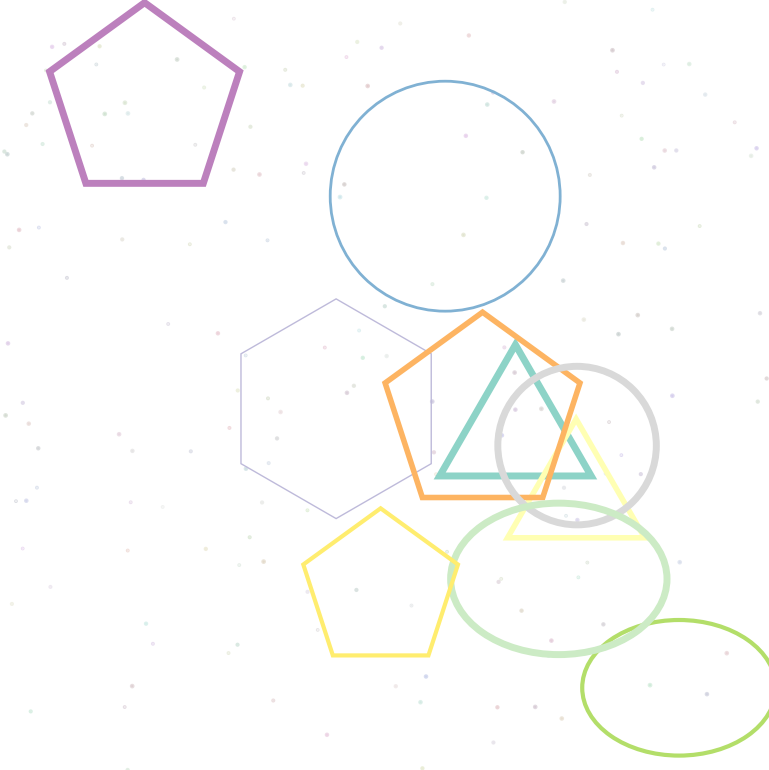[{"shape": "triangle", "thickness": 2.5, "radius": 0.57, "center": [0.669, 0.439]}, {"shape": "triangle", "thickness": 2, "radius": 0.51, "center": [0.748, 0.353]}, {"shape": "hexagon", "thickness": 0.5, "radius": 0.71, "center": [0.437, 0.469]}, {"shape": "circle", "thickness": 1, "radius": 0.75, "center": [0.578, 0.745]}, {"shape": "pentagon", "thickness": 2, "radius": 0.67, "center": [0.627, 0.462]}, {"shape": "oval", "thickness": 1.5, "radius": 0.63, "center": [0.882, 0.107]}, {"shape": "circle", "thickness": 2.5, "radius": 0.51, "center": [0.749, 0.421]}, {"shape": "pentagon", "thickness": 2.5, "radius": 0.65, "center": [0.188, 0.867]}, {"shape": "oval", "thickness": 2.5, "radius": 0.7, "center": [0.726, 0.248]}, {"shape": "pentagon", "thickness": 1.5, "radius": 0.53, "center": [0.494, 0.234]}]